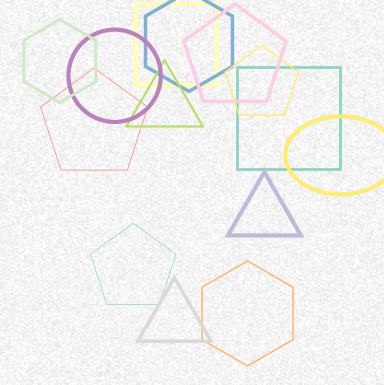[{"shape": "square", "thickness": 2, "radius": 0.66, "center": [0.749, 0.693]}, {"shape": "pentagon", "thickness": 0.5, "radius": 0.58, "center": [0.346, 0.304]}, {"shape": "square", "thickness": 3, "radius": 0.53, "center": [0.458, 0.885]}, {"shape": "triangle", "thickness": 3, "radius": 0.55, "center": [0.687, 0.443]}, {"shape": "pentagon", "thickness": 0.5, "radius": 0.73, "center": [0.245, 0.677]}, {"shape": "hexagon", "thickness": 2.5, "radius": 0.65, "center": [0.491, 0.893]}, {"shape": "hexagon", "thickness": 1, "radius": 0.68, "center": [0.643, 0.186]}, {"shape": "triangle", "thickness": 1.5, "radius": 0.57, "center": [0.428, 0.729]}, {"shape": "pentagon", "thickness": 2.5, "radius": 0.7, "center": [0.611, 0.85]}, {"shape": "triangle", "thickness": 2.5, "radius": 0.55, "center": [0.453, 0.169]}, {"shape": "circle", "thickness": 3, "radius": 0.6, "center": [0.298, 0.803]}, {"shape": "hexagon", "thickness": 2, "radius": 0.54, "center": [0.155, 0.842]}, {"shape": "pentagon", "thickness": 1, "radius": 0.5, "center": [0.68, 0.782]}, {"shape": "oval", "thickness": 3, "radius": 0.72, "center": [0.886, 0.596]}]